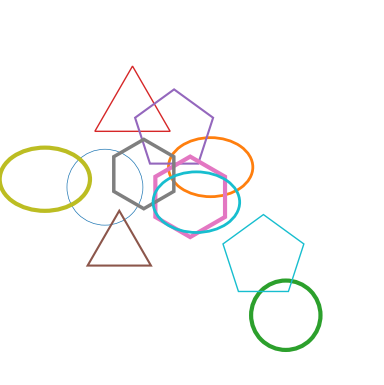[{"shape": "circle", "thickness": 0.5, "radius": 0.49, "center": [0.273, 0.514]}, {"shape": "oval", "thickness": 2, "radius": 0.55, "center": [0.547, 0.566]}, {"shape": "circle", "thickness": 3, "radius": 0.45, "center": [0.742, 0.181]}, {"shape": "triangle", "thickness": 1, "radius": 0.56, "center": [0.344, 0.715]}, {"shape": "pentagon", "thickness": 1.5, "radius": 0.53, "center": [0.452, 0.661]}, {"shape": "triangle", "thickness": 1.5, "radius": 0.47, "center": [0.31, 0.358]}, {"shape": "hexagon", "thickness": 3, "radius": 0.52, "center": [0.494, 0.489]}, {"shape": "hexagon", "thickness": 2.5, "radius": 0.45, "center": [0.374, 0.548]}, {"shape": "oval", "thickness": 3, "radius": 0.59, "center": [0.116, 0.534]}, {"shape": "pentagon", "thickness": 1, "radius": 0.55, "center": [0.684, 0.332]}, {"shape": "oval", "thickness": 2, "radius": 0.56, "center": [0.51, 0.475]}]